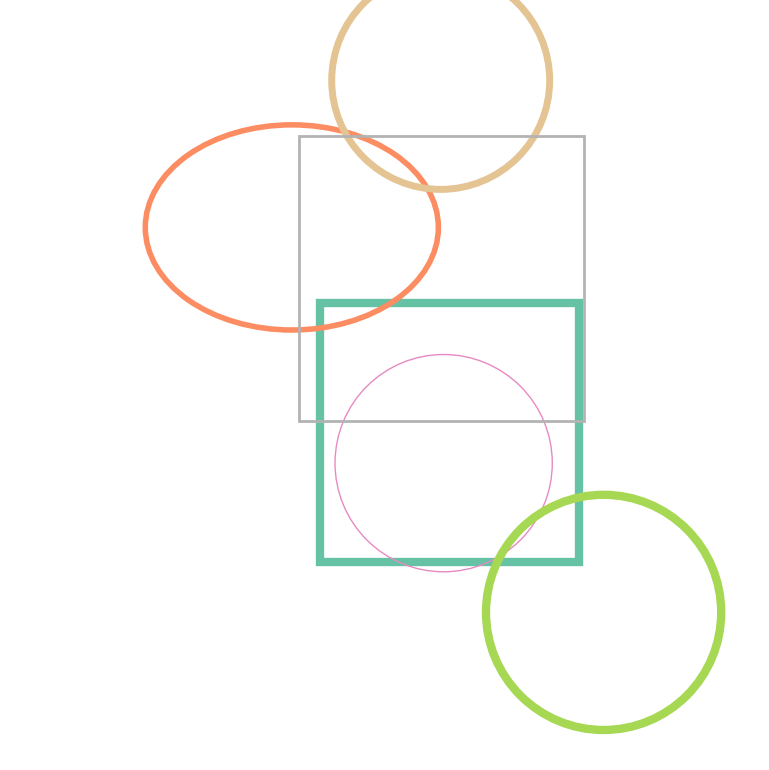[{"shape": "square", "thickness": 3, "radius": 0.84, "center": [0.584, 0.438]}, {"shape": "oval", "thickness": 2, "radius": 0.95, "center": [0.379, 0.705]}, {"shape": "circle", "thickness": 0.5, "radius": 0.71, "center": [0.576, 0.399]}, {"shape": "circle", "thickness": 3, "radius": 0.76, "center": [0.784, 0.205]}, {"shape": "circle", "thickness": 2.5, "radius": 0.71, "center": [0.572, 0.896]}, {"shape": "square", "thickness": 1, "radius": 0.92, "center": [0.573, 0.638]}]